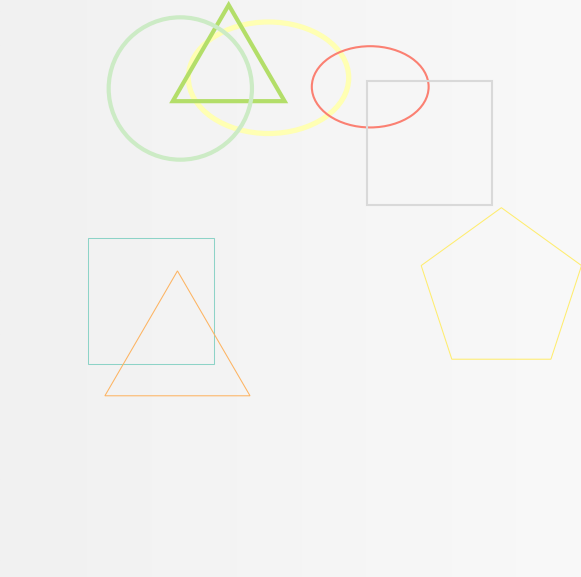[{"shape": "square", "thickness": 0.5, "radius": 0.54, "center": [0.26, 0.478]}, {"shape": "oval", "thickness": 2.5, "radius": 0.69, "center": [0.462, 0.865]}, {"shape": "oval", "thickness": 1, "radius": 0.5, "center": [0.637, 0.849]}, {"shape": "triangle", "thickness": 0.5, "radius": 0.72, "center": [0.305, 0.386]}, {"shape": "triangle", "thickness": 2, "radius": 0.56, "center": [0.393, 0.879]}, {"shape": "square", "thickness": 1, "radius": 0.54, "center": [0.738, 0.751]}, {"shape": "circle", "thickness": 2, "radius": 0.62, "center": [0.31, 0.846]}, {"shape": "pentagon", "thickness": 0.5, "radius": 0.73, "center": [0.863, 0.494]}]